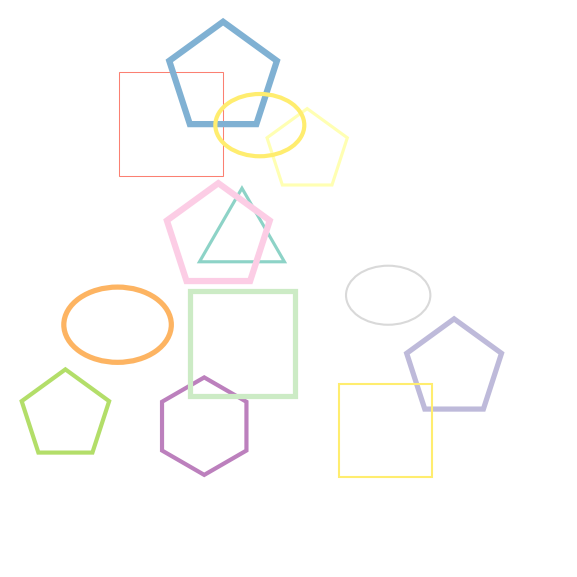[{"shape": "triangle", "thickness": 1.5, "radius": 0.42, "center": [0.419, 0.588]}, {"shape": "pentagon", "thickness": 1.5, "radius": 0.37, "center": [0.532, 0.738]}, {"shape": "pentagon", "thickness": 2.5, "radius": 0.43, "center": [0.786, 0.361]}, {"shape": "square", "thickness": 0.5, "radius": 0.45, "center": [0.296, 0.785]}, {"shape": "pentagon", "thickness": 3, "radius": 0.49, "center": [0.386, 0.863]}, {"shape": "oval", "thickness": 2.5, "radius": 0.47, "center": [0.204, 0.437]}, {"shape": "pentagon", "thickness": 2, "radius": 0.4, "center": [0.113, 0.28]}, {"shape": "pentagon", "thickness": 3, "radius": 0.47, "center": [0.378, 0.588]}, {"shape": "oval", "thickness": 1, "radius": 0.37, "center": [0.672, 0.488]}, {"shape": "hexagon", "thickness": 2, "radius": 0.42, "center": [0.354, 0.261]}, {"shape": "square", "thickness": 2.5, "radius": 0.46, "center": [0.42, 0.405]}, {"shape": "oval", "thickness": 2, "radius": 0.39, "center": [0.45, 0.782]}, {"shape": "square", "thickness": 1, "radius": 0.4, "center": [0.667, 0.253]}]